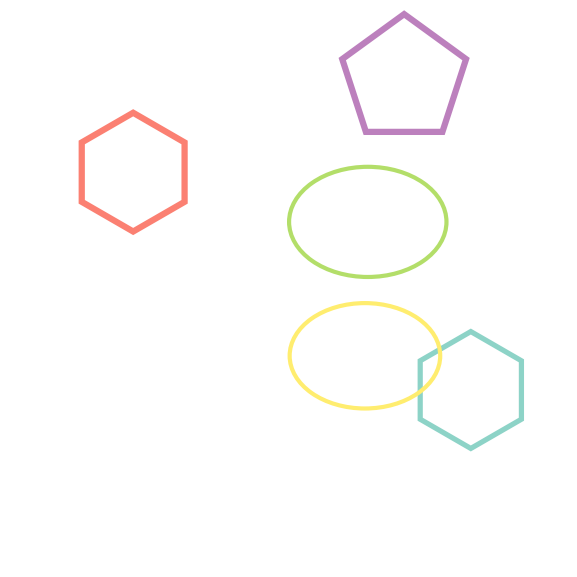[{"shape": "hexagon", "thickness": 2.5, "radius": 0.51, "center": [0.815, 0.324]}, {"shape": "hexagon", "thickness": 3, "radius": 0.51, "center": [0.231, 0.701]}, {"shape": "oval", "thickness": 2, "radius": 0.68, "center": [0.637, 0.615]}, {"shape": "pentagon", "thickness": 3, "radius": 0.56, "center": [0.7, 0.862]}, {"shape": "oval", "thickness": 2, "radius": 0.65, "center": [0.632, 0.383]}]